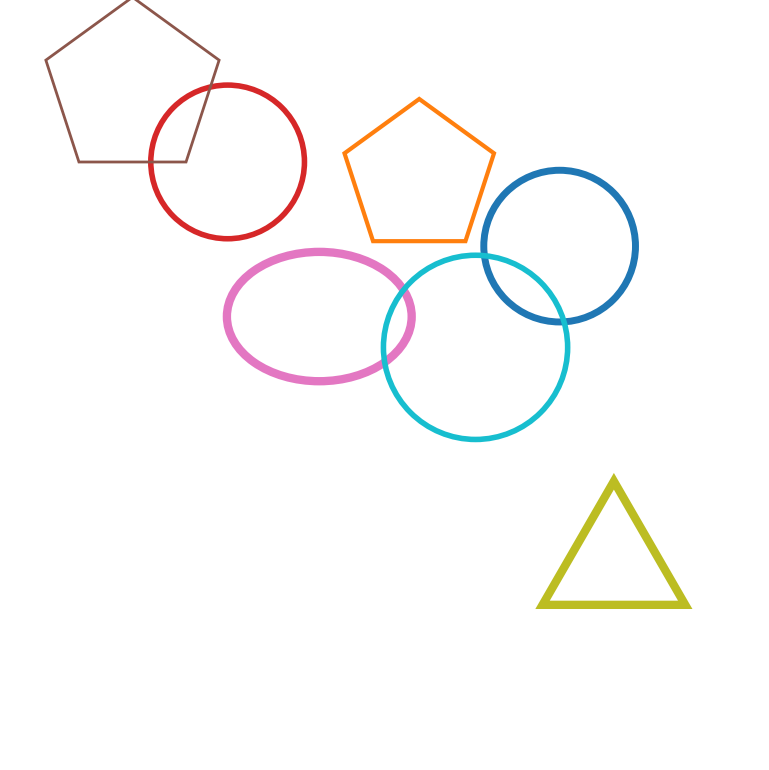[{"shape": "circle", "thickness": 2.5, "radius": 0.49, "center": [0.727, 0.68]}, {"shape": "pentagon", "thickness": 1.5, "radius": 0.51, "center": [0.544, 0.769]}, {"shape": "circle", "thickness": 2, "radius": 0.5, "center": [0.296, 0.79]}, {"shape": "pentagon", "thickness": 1, "radius": 0.59, "center": [0.172, 0.885]}, {"shape": "oval", "thickness": 3, "radius": 0.6, "center": [0.415, 0.589]}, {"shape": "triangle", "thickness": 3, "radius": 0.53, "center": [0.797, 0.268]}, {"shape": "circle", "thickness": 2, "radius": 0.6, "center": [0.618, 0.549]}]